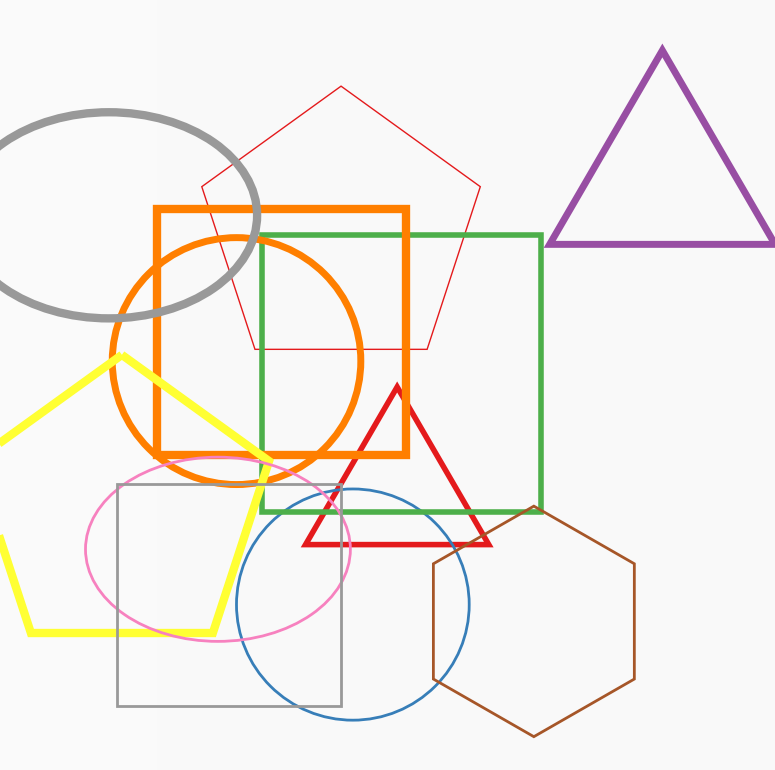[{"shape": "pentagon", "thickness": 0.5, "radius": 0.94, "center": [0.44, 0.699]}, {"shape": "triangle", "thickness": 2, "radius": 0.68, "center": [0.512, 0.361]}, {"shape": "circle", "thickness": 1, "radius": 0.75, "center": [0.455, 0.215]}, {"shape": "square", "thickness": 2, "radius": 0.9, "center": [0.518, 0.515]}, {"shape": "triangle", "thickness": 2.5, "radius": 0.84, "center": [0.855, 0.767]}, {"shape": "circle", "thickness": 2.5, "radius": 0.8, "center": [0.305, 0.531]}, {"shape": "square", "thickness": 3, "radius": 0.8, "center": [0.363, 0.569]}, {"shape": "pentagon", "thickness": 3, "radius": 1.0, "center": [0.157, 0.339]}, {"shape": "hexagon", "thickness": 1, "radius": 0.75, "center": [0.689, 0.193]}, {"shape": "oval", "thickness": 1, "radius": 0.85, "center": [0.281, 0.287]}, {"shape": "oval", "thickness": 3, "radius": 0.96, "center": [0.141, 0.72]}, {"shape": "square", "thickness": 1, "radius": 0.72, "center": [0.296, 0.227]}]